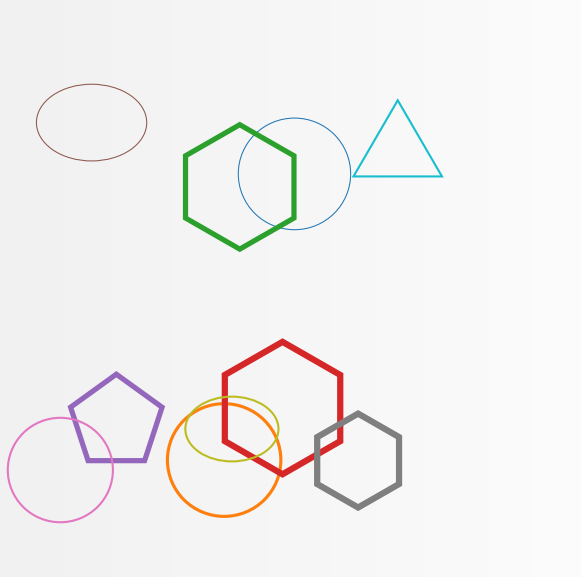[{"shape": "circle", "thickness": 0.5, "radius": 0.48, "center": [0.507, 0.698]}, {"shape": "circle", "thickness": 1.5, "radius": 0.49, "center": [0.386, 0.203]}, {"shape": "hexagon", "thickness": 2.5, "radius": 0.54, "center": [0.412, 0.675]}, {"shape": "hexagon", "thickness": 3, "radius": 0.57, "center": [0.486, 0.293]}, {"shape": "pentagon", "thickness": 2.5, "radius": 0.41, "center": [0.2, 0.268]}, {"shape": "oval", "thickness": 0.5, "radius": 0.47, "center": [0.158, 0.787]}, {"shape": "circle", "thickness": 1, "radius": 0.45, "center": [0.104, 0.185]}, {"shape": "hexagon", "thickness": 3, "radius": 0.41, "center": [0.616, 0.202]}, {"shape": "oval", "thickness": 1, "radius": 0.4, "center": [0.399, 0.256]}, {"shape": "triangle", "thickness": 1, "radius": 0.44, "center": [0.684, 0.738]}]